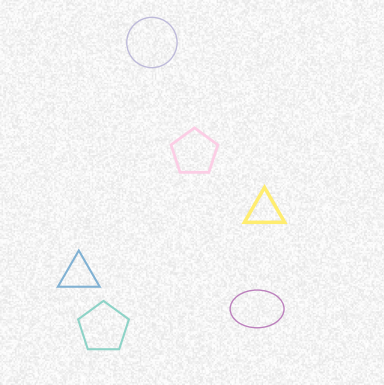[{"shape": "pentagon", "thickness": 1.5, "radius": 0.35, "center": [0.269, 0.149]}, {"shape": "circle", "thickness": 1, "radius": 0.33, "center": [0.395, 0.89]}, {"shape": "triangle", "thickness": 1.5, "radius": 0.31, "center": [0.205, 0.287]}, {"shape": "pentagon", "thickness": 2, "radius": 0.32, "center": [0.505, 0.604]}, {"shape": "oval", "thickness": 1, "radius": 0.35, "center": [0.668, 0.198]}, {"shape": "triangle", "thickness": 2.5, "radius": 0.3, "center": [0.687, 0.453]}]